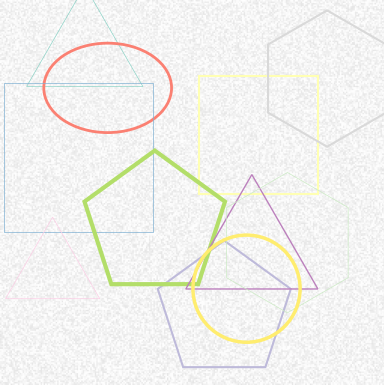[{"shape": "triangle", "thickness": 0.5, "radius": 0.87, "center": [0.22, 0.862]}, {"shape": "square", "thickness": 1.5, "radius": 0.77, "center": [0.671, 0.649]}, {"shape": "pentagon", "thickness": 1.5, "radius": 0.91, "center": [0.582, 0.193]}, {"shape": "oval", "thickness": 2, "radius": 0.83, "center": [0.28, 0.772]}, {"shape": "square", "thickness": 0.5, "radius": 0.97, "center": [0.204, 0.592]}, {"shape": "pentagon", "thickness": 3, "radius": 0.96, "center": [0.402, 0.417]}, {"shape": "triangle", "thickness": 0.5, "radius": 0.71, "center": [0.137, 0.295]}, {"shape": "hexagon", "thickness": 1.5, "radius": 0.89, "center": [0.85, 0.796]}, {"shape": "triangle", "thickness": 1, "radius": 0.99, "center": [0.654, 0.348]}, {"shape": "hexagon", "thickness": 0.5, "radius": 0.91, "center": [0.746, 0.37]}, {"shape": "circle", "thickness": 2.5, "radius": 0.7, "center": [0.64, 0.25]}]